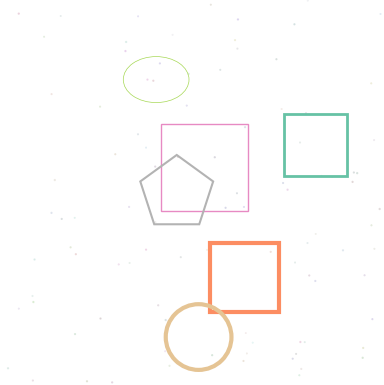[{"shape": "square", "thickness": 2, "radius": 0.4, "center": [0.819, 0.623]}, {"shape": "square", "thickness": 3, "radius": 0.45, "center": [0.635, 0.279]}, {"shape": "square", "thickness": 1, "radius": 0.57, "center": [0.532, 0.564]}, {"shape": "oval", "thickness": 0.5, "radius": 0.43, "center": [0.406, 0.793]}, {"shape": "circle", "thickness": 3, "radius": 0.43, "center": [0.516, 0.125]}, {"shape": "pentagon", "thickness": 1.5, "radius": 0.5, "center": [0.459, 0.498]}]